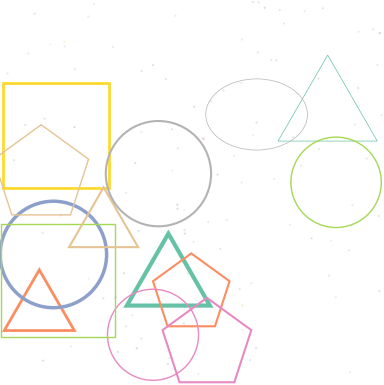[{"shape": "triangle", "thickness": 0.5, "radius": 0.74, "center": [0.851, 0.708]}, {"shape": "triangle", "thickness": 3, "radius": 0.62, "center": [0.437, 0.269]}, {"shape": "triangle", "thickness": 2, "radius": 0.53, "center": [0.102, 0.194]}, {"shape": "pentagon", "thickness": 1.5, "radius": 0.52, "center": [0.497, 0.237]}, {"shape": "circle", "thickness": 2.5, "radius": 0.69, "center": [0.139, 0.339]}, {"shape": "pentagon", "thickness": 1.5, "radius": 0.61, "center": [0.537, 0.105]}, {"shape": "circle", "thickness": 1, "radius": 0.59, "center": [0.397, 0.13]}, {"shape": "square", "thickness": 1, "radius": 0.74, "center": [0.151, 0.271]}, {"shape": "circle", "thickness": 1, "radius": 0.59, "center": [0.873, 0.526]}, {"shape": "square", "thickness": 2, "radius": 0.68, "center": [0.146, 0.648]}, {"shape": "pentagon", "thickness": 1, "radius": 0.65, "center": [0.107, 0.547]}, {"shape": "triangle", "thickness": 1.5, "radius": 0.52, "center": [0.269, 0.41]}, {"shape": "circle", "thickness": 1.5, "radius": 0.68, "center": [0.412, 0.549]}, {"shape": "oval", "thickness": 0.5, "radius": 0.66, "center": [0.667, 0.703]}]